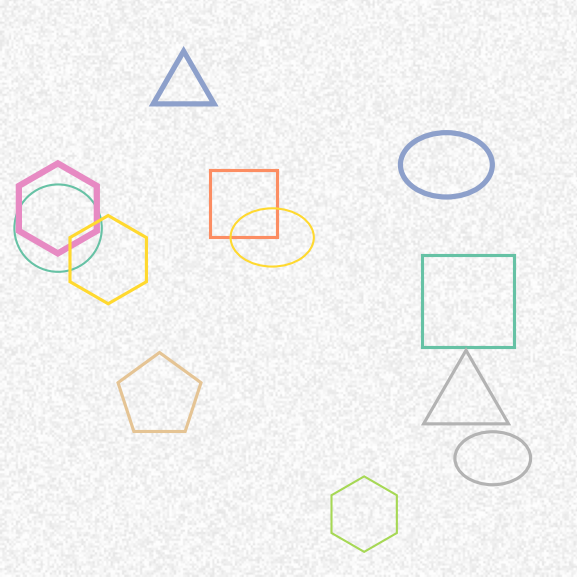[{"shape": "circle", "thickness": 1, "radius": 0.38, "center": [0.101, 0.604]}, {"shape": "square", "thickness": 1.5, "radius": 0.4, "center": [0.81, 0.477]}, {"shape": "square", "thickness": 1.5, "radius": 0.29, "center": [0.422, 0.646]}, {"shape": "oval", "thickness": 2.5, "radius": 0.4, "center": [0.773, 0.714]}, {"shape": "triangle", "thickness": 2.5, "radius": 0.3, "center": [0.318, 0.85]}, {"shape": "hexagon", "thickness": 3, "radius": 0.39, "center": [0.1, 0.638]}, {"shape": "hexagon", "thickness": 1, "radius": 0.33, "center": [0.631, 0.109]}, {"shape": "hexagon", "thickness": 1.5, "radius": 0.38, "center": [0.187, 0.55]}, {"shape": "oval", "thickness": 1, "radius": 0.36, "center": [0.471, 0.588]}, {"shape": "pentagon", "thickness": 1.5, "radius": 0.38, "center": [0.276, 0.313]}, {"shape": "oval", "thickness": 1.5, "radius": 0.33, "center": [0.853, 0.206]}, {"shape": "triangle", "thickness": 1.5, "radius": 0.42, "center": [0.807, 0.308]}]